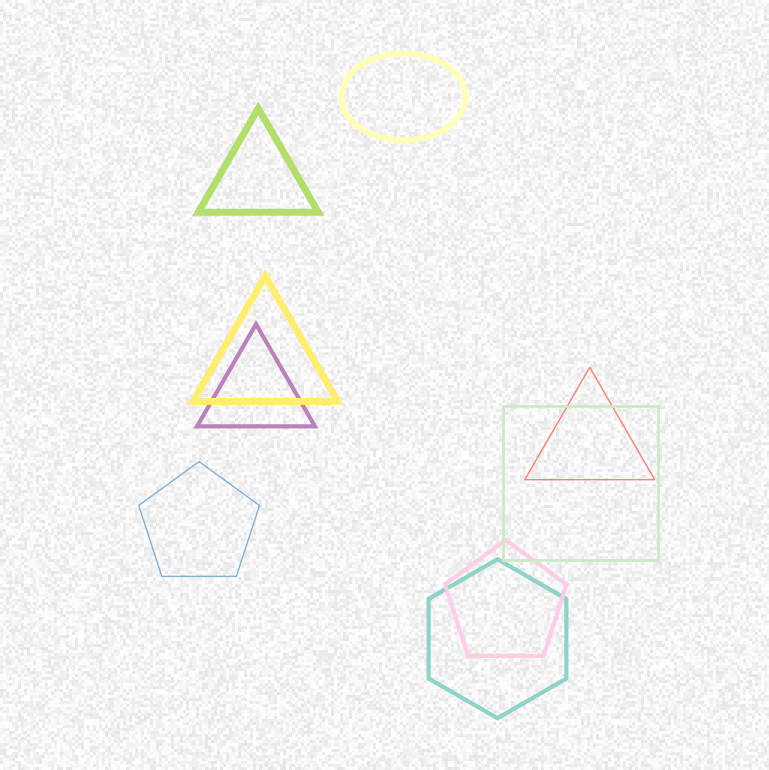[{"shape": "hexagon", "thickness": 1.5, "radius": 0.52, "center": [0.646, 0.17]}, {"shape": "oval", "thickness": 2, "radius": 0.4, "center": [0.524, 0.874]}, {"shape": "triangle", "thickness": 0.5, "radius": 0.49, "center": [0.766, 0.426]}, {"shape": "pentagon", "thickness": 0.5, "radius": 0.41, "center": [0.259, 0.318]}, {"shape": "triangle", "thickness": 2.5, "radius": 0.45, "center": [0.335, 0.769]}, {"shape": "pentagon", "thickness": 1.5, "radius": 0.42, "center": [0.657, 0.215]}, {"shape": "triangle", "thickness": 1.5, "radius": 0.44, "center": [0.332, 0.491]}, {"shape": "square", "thickness": 1, "radius": 0.5, "center": [0.754, 0.373]}, {"shape": "triangle", "thickness": 2.5, "radius": 0.54, "center": [0.345, 0.533]}]